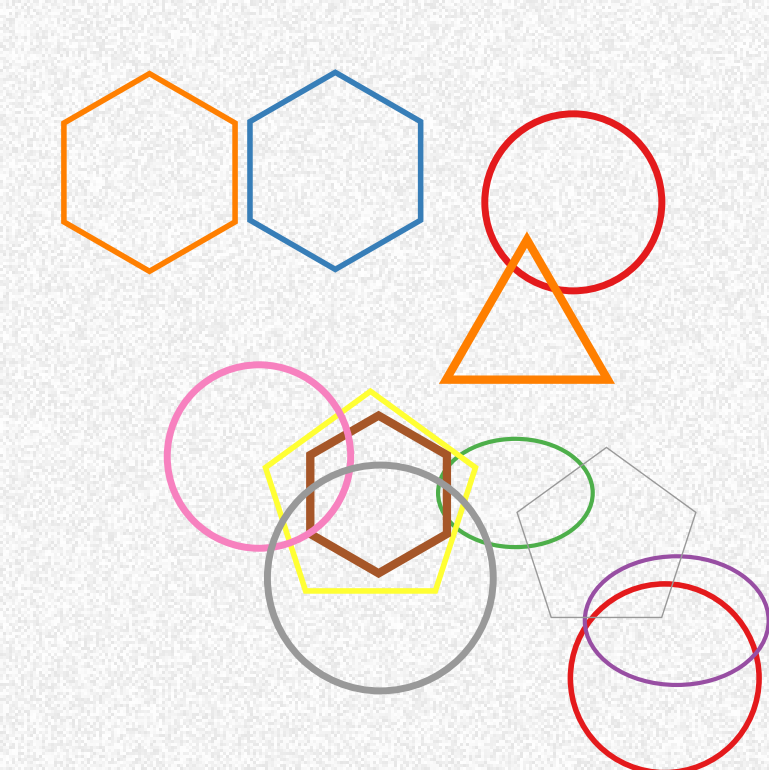[{"shape": "circle", "thickness": 2, "radius": 0.61, "center": [0.863, 0.119]}, {"shape": "circle", "thickness": 2.5, "radius": 0.57, "center": [0.745, 0.737]}, {"shape": "hexagon", "thickness": 2, "radius": 0.64, "center": [0.435, 0.778]}, {"shape": "oval", "thickness": 1.5, "radius": 0.5, "center": [0.669, 0.36]}, {"shape": "oval", "thickness": 1.5, "radius": 0.6, "center": [0.879, 0.194]}, {"shape": "hexagon", "thickness": 2, "radius": 0.64, "center": [0.194, 0.776]}, {"shape": "triangle", "thickness": 3, "radius": 0.61, "center": [0.684, 0.568]}, {"shape": "pentagon", "thickness": 2, "radius": 0.72, "center": [0.481, 0.349]}, {"shape": "hexagon", "thickness": 3, "radius": 0.51, "center": [0.492, 0.358]}, {"shape": "circle", "thickness": 2.5, "radius": 0.6, "center": [0.336, 0.407]}, {"shape": "pentagon", "thickness": 0.5, "radius": 0.61, "center": [0.788, 0.297]}, {"shape": "circle", "thickness": 2.5, "radius": 0.73, "center": [0.494, 0.249]}]